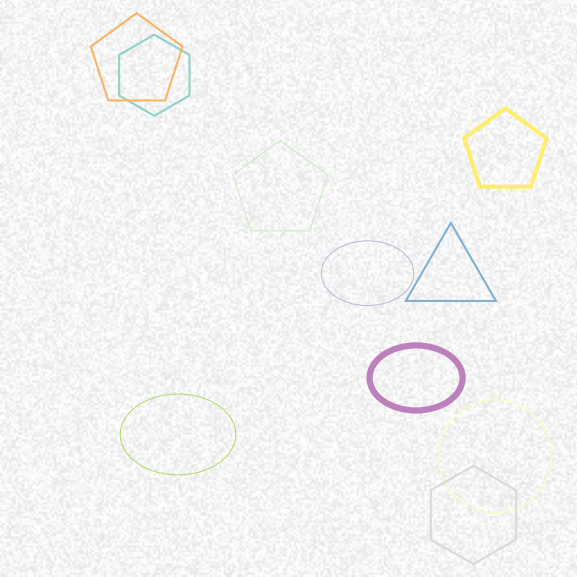[{"shape": "hexagon", "thickness": 1, "radius": 0.35, "center": [0.267, 0.869]}, {"shape": "circle", "thickness": 0.5, "radius": 0.49, "center": [0.858, 0.209]}, {"shape": "oval", "thickness": 0.5, "radius": 0.4, "center": [0.637, 0.526]}, {"shape": "triangle", "thickness": 1, "radius": 0.45, "center": [0.781, 0.523]}, {"shape": "pentagon", "thickness": 1, "radius": 0.42, "center": [0.237, 0.893]}, {"shape": "oval", "thickness": 0.5, "radius": 0.5, "center": [0.308, 0.247]}, {"shape": "hexagon", "thickness": 1, "radius": 0.43, "center": [0.82, 0.108]}, {"shape": "oval", "thickness": 3, "radius": 0.4, "center": [0.72, 0.345]}, {"shape": "pentagon", "thickness": 0.5, "radius": 0.43, "center": [0.485, 0.669]}, {"shape": "pentagon", "thickness": 2, "radius": 0.37, "center": [0.875, 0.736]}]